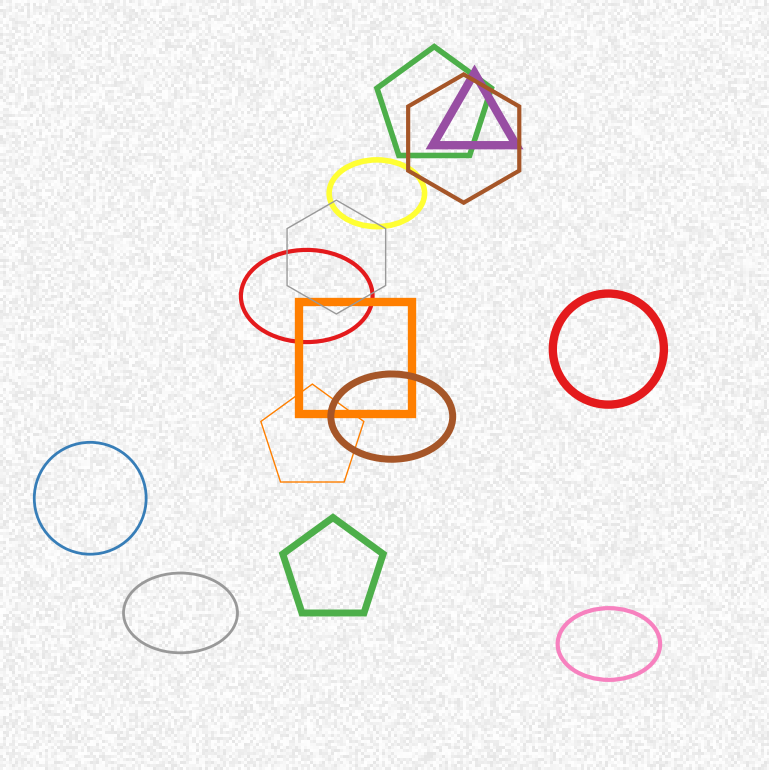[{"shape": "oval", "thickness": 1.5, "radius": 0.43, "center": [0.398, 0.616]}, {"shape": "circle", "thickness": 3, "radius": 0.36, "center": [0.79, 0.547]}, {"shape": "circle", "thickness": 1, "radius": 0.36, "center": [0.117, 0.353]}, {"shape": "pentagon", "thickness": 2.5, "radius": 0.34, "center": [0.432, 0.259]}, {"shape": "pentagon", "thickness": 2, "radius": 0.39, "center": [0.564, 0.861]}, {"shape": "triangle", "thickness": 3, "radius": 0.31, "center": [0.616, 0.843]}, {"shape": "pentagon", "thickness": 0.5, "radius": 0.35, "center": [0.406, 0.431]}, {"shape": "square", "thickness": 3, "radius": 0.37, "center": [0.462, 0.535]}, {"shape": "oval", "thickness": 2, "radius": 0.31, "center": [0.489, 0.749]}, {"shape": "oval", "thickness": 2.5, "radius": 0.4, "center": [0.509, 0.459]}, {"shape": "hexagon", "thickness": 1.5, "radius": 0.42, "center": [0.602, 0.82]}, {"shape": "oval", "thickness": 1.5, "radius": 0.33, "center": [0.791, 0.164]}, {"shape": "oval", "thickness": 1, "radius": 0.37, "center": [0.234, 0.204]}, {"shape": "hexagon", "thickness": 0.5, "radius": 0.37, "center": [0.437, 0.666]}]